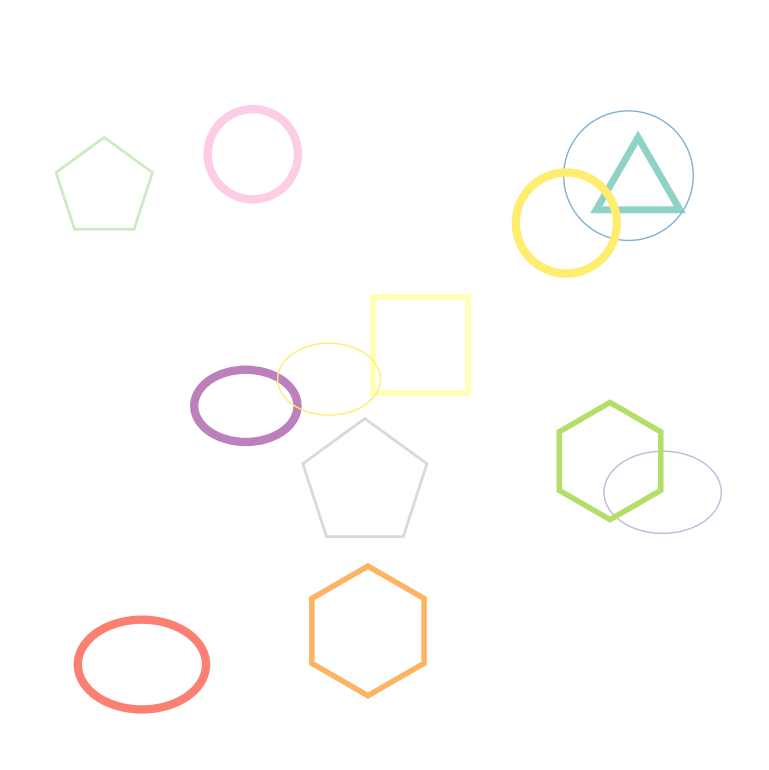[{"shape": "triangle", "thickness": 2.5, "radius": 0.31, "center": [0.829, 0.759]}, {"shape": "square", "thickness": 2, "radius": 0.31, "center": [0.546, 0.552]}, {"shape": "oval", "thickness": 0.5, "radius": 0.38, "center": [0.861, 0.361]}, {"shape": "oval", "thickness": 3, "radius": 0.42, "center": [0.184, 0.137]}, {"shape": "circle", "thickness": 0.5, "radius": 0.42, "center": [0.816, 0.772]}, {"shape": "hexagon", "thickness": 2, "radius": 0.42, "center": [0.478, 0.181]}, {"shape": "hexagon", "thickness": 2, "radius": 0.38, "center": [0.792, 0.401]}, {"shape": "circle", "thickness": 3, "radius": 0.29, "center": [0.328, 0.8]}, {"shape": "pentagon", "thickness": 1, "radius": 0.42, "center": [0.474, 0.372]}, {"shape": "oval", "thickness": 3, "radius": 0.34, "center": [0.319, 0.473]}, {"shape": "pentagon", "thickness": 1, "radius": 0.33, "center": [0.135, 0.756]}, {"shape": "circle", "thickness": 3, "radius": 0.33, "center": [0.736, 0.71]}, {"shape": "oval", "thickness": 0.5, "radius": 0.33, "center": [0.427, 0.508]}]